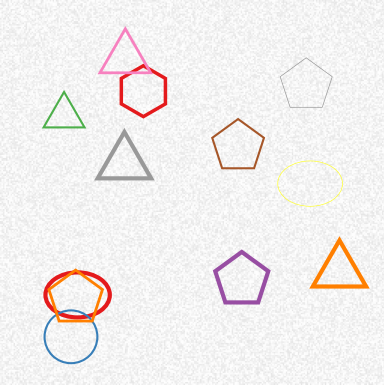[{"shape": "oval", "thickness": 3, "radius": 0.42, "center": [0.202, 0.234]}, {"shape": "hexagon", "thickness": 2.5, "radius": 0.33, "center": [0.372, 0.763]}, {"shape": "circle", "thickness": 1.5, "radius": 0.34, "center": [0.184, 0.125]}, {"shape": "triangle", "thickness": 1.5, "radius": 0.31, "center": [0.166, 0.7]}, {"shape": "pentagon", "thickness": 3, "radius": 0.36, "center": [0.628, 0.273]}, {"shape": "pentagon", "thickness": 2, "radius": 0.37, "center": [0.197, 0.225]}, {"shape": "triangle", "thickness": 3, "radius": 0.4, "center": [0.882, 0.296]}, {"shape": "oval", "thickness": 0.5, "radius": 0.42, "center": [0.806, 0.523]}, {"shape": "pentagon", "thickness": 1.5, "radius": 0.35, "center": [0.618, 0.62]}, {"shape": "triangle", "thickness": 2, "radius": 0.38, "center": [0.326, 0.849]}, {"shape": "pentagon", "thickness": 0.5, "radius": 0.36, "center": [0.795, 0.779]}, {"shape": "triangle", "thickness": 3, "radius": 0.4, "center": [0.323, 0.577]}]